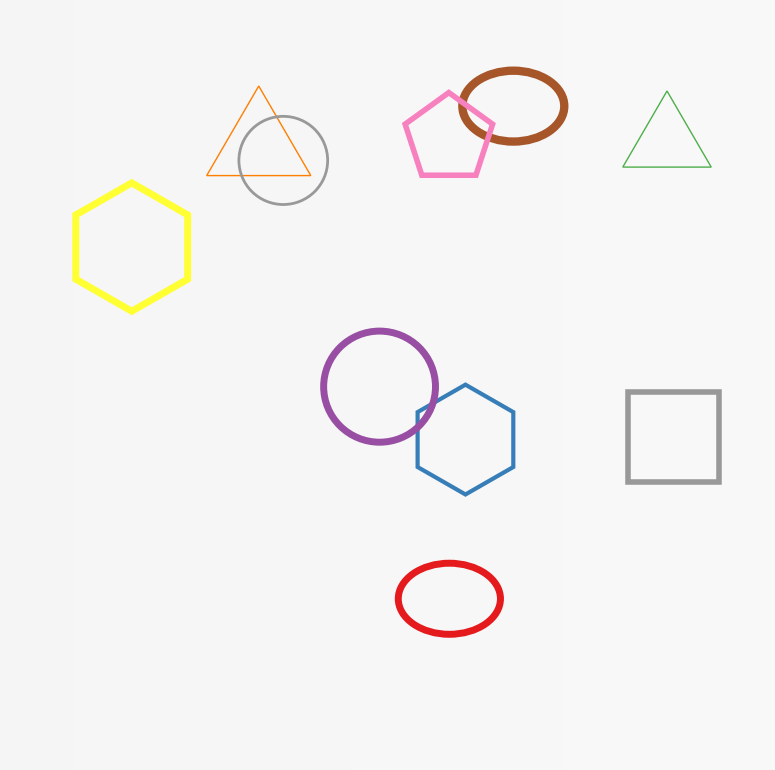[{"shape": "oval", "thickness": 2.5, "radius": 0.33, "center": [0.58, 0.222]}, {"shape": "hexagon", "thickness": 1.5, "radius": 0.36, "center": [0.601, 0.429]}, {"shape": "triangle", "thickness": 0.5, "radius": 0.33, "center": [0.861, 0.816]}, {"shape": "circle", "thickness": 2.5, "radius": 0.36, "center": [0.49, 0.498]}, {"shape": "triangle", "thickness": 0.5, "radius": 0.39, "center": [0.334, 0.811]}, {"shape": "hexagon", "thickness": 2.5, "radius": 0.42, "center": [0.17, 0.679]}, {"shape": "oval", "thickness": 3, "radius": 0.33, "center": [0.662, 0.862]}, {"shape": "pentagon", "thickness": 2, "radius": 0.3, "center": [0.579, 0.82]}, {"shape": "circle", "thickness": 1, "radius": 0.29, "center": [0.366, 0.792]}, {"shape": "square", "thickness": 2, "radius": 0.29, "center": [0.869, 0.433]}]